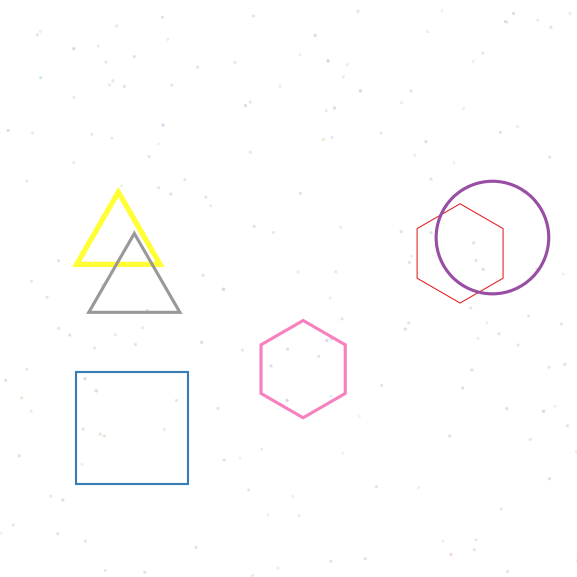[{"shape": "hexagon", "thickness": 0.5, "radius": 0.43, "center": [0.797, 0.56]}, {"shape": "square", "thickness": 1, "radius": 0.49, "center": [0.228, 0.258]}, {"shape": "circle", "thickness": 1.5, "radius": 0.49, "center": [0.853, 0.588]}, {"shape": "triangle", "thickness": 2.5, "radius": 0.42, "center": [0.205, 0.583]}, {"shape": "hexagon", "thickness": 1.5, "radius": 0.42, "center": [0.525, 0.36]}, {"shape": "triangle", "thickness": 1.5, "radius": 0.46, "center": [0.233, 0.504]}]